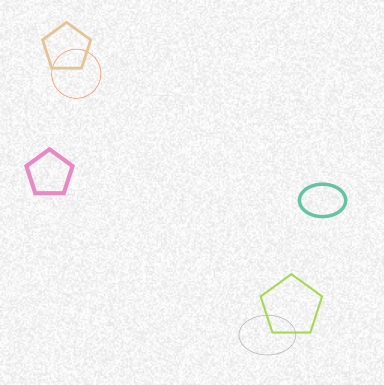[{"shape": "oval", "thickness": 2.5, "radius": 0.3, "center": [0.838, 0.479]}, {"shape": "circle", "thickness": 0.5, "radius": 0.32, "center": [0.198, 0.808]}, {"shape": "pentagon", "thickness": 3, "radius": 0.32, "center": [0.129, 0.549]}, {"shape": "pentagon", "thickness": 1.5, "radius": 0.42, "center": [0.757, 0.204]}, {"shape": "pentagon", "thickness": 2, "radius": 0.33, "center": [0.173, 0.876]}, {"shape": "oval", "thickness": 0.5, "radius": 0.37, "center": [0.695, 0.13]}]